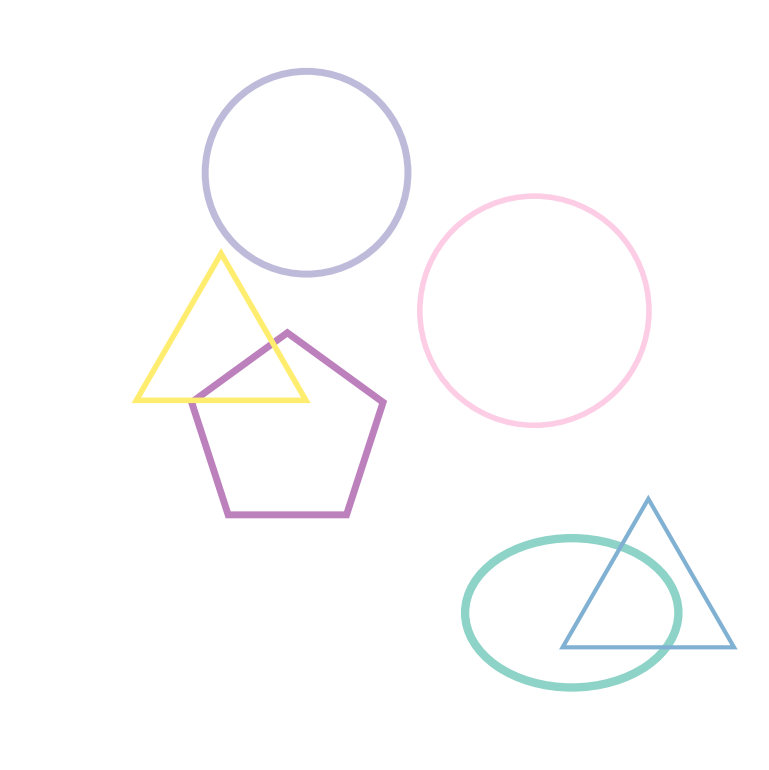[{"shape": "oval", "thickness": 3, "radius": 0.69, "center": [0.743, 0.204]}, {"shape": "circle", "thickness": 2.5, "radius": 0.66, "center": [0.398, 0.776]}, {"shape": "triangle", "thickness": 1.5, "radius": 0.64, "center": [0.842, 0.224]}, {"shape": "circle", "thickness": 2, "radius": 0.74, "center": [0.694, 0.596]}, {"shape": "pentagon", "thickness": 2.5, "radius": 0.65, "center": [0.373, 0.437]}, {"shape": "triangle", "thickness": 2, "radius": 0.64, "center": [0.287, 0.544]}]